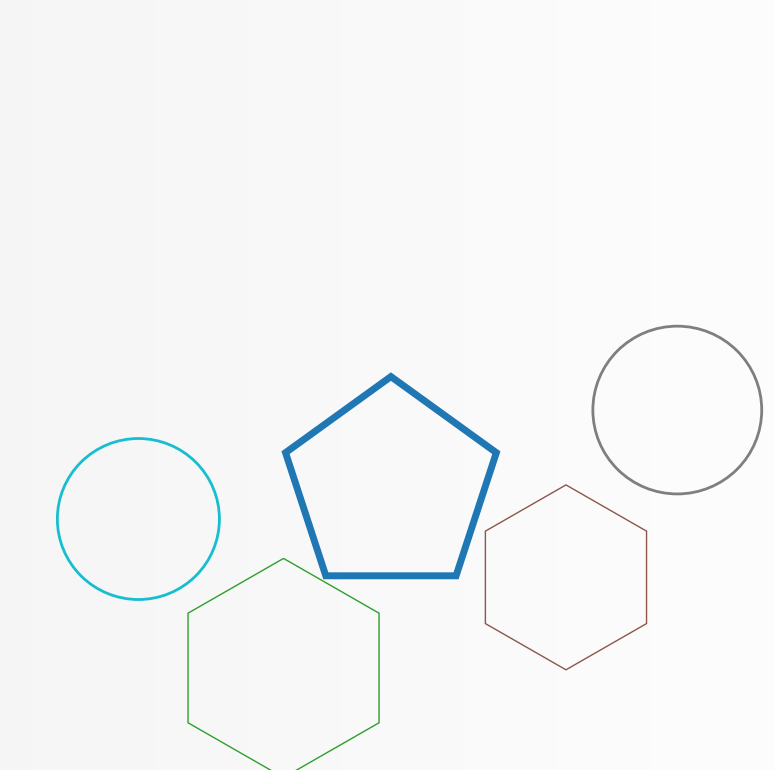[{"shape": "pentagon", "thickness": 2.5, "radius": 0.71, "center": [0.504, 0.368]}, {"shape": "hexagon", "thickness": 0.5, "radius": 0.71, "center": [0.366, 0.132]}, {"shape": "hexagon", "thickness": 0.5, "radius": 0.6, "center": [0.73, 0.25]}, {"shape": "circle", "thickness": 1, "radius": 0.54, "center": [0.874, 0.467]}, {"shape": "circle", "thickness": 1, "radius": 0.52, "center": [0.179, 0.326]}]